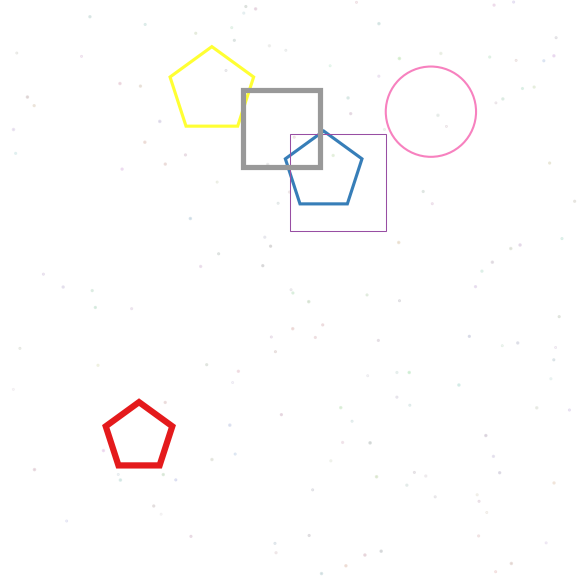[{"shape": "pentagon", "thickness": 3, "radius": 0.3, "center": [0.241, 0.242]}, {"shape": "pentagon", "thickness": 1.5, "radius": 0.35, "center": [0.56, 0.703]}, {"shape": "square", "thickness": 0.5, "radius": 0.42, "center": [0.585, 0.683]}, {"shape": "pentagon", "thickness": 1.5, "radius": 0.38, "center": [0.367, 0.842]}, {"shape": "circle", "thickness": 1, "radius": 0.39, "center": [0.746, 0.806]}, {"shape": "square", "thickness": 2.5, "radius": 0.33, "center": [0.488, 0.776]}]